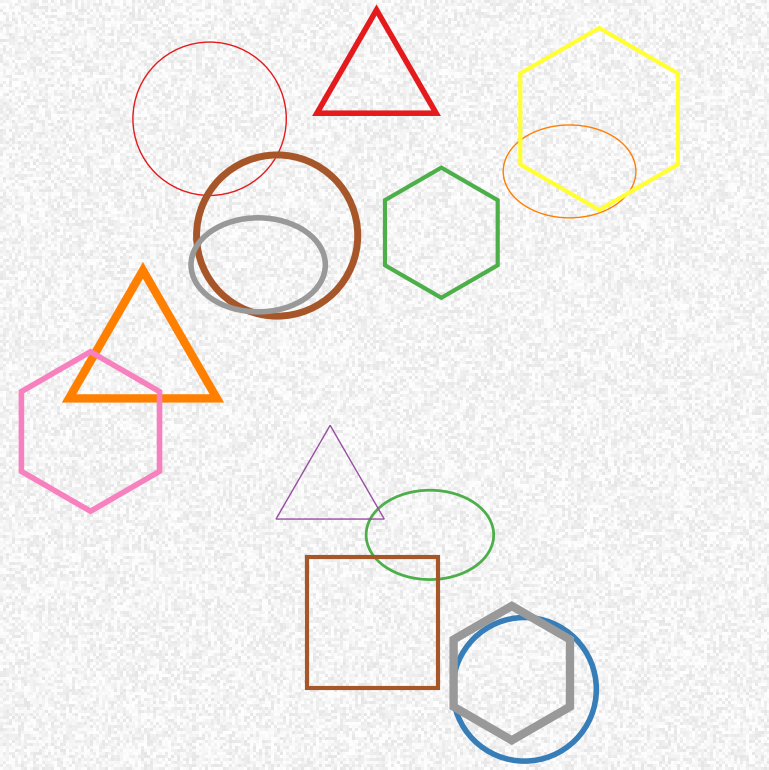[{"shape": "triangle", "thickness": 2, "radius": 0.45, "center": [0.489, 0.898]}, {"shape": "circle", "thickness": 0.5, "radius": 0.5, "center": [0.272, 0.846]}, {"shape": "circle", "thickness": 2, "radius": 0.47, "center": [0.681, 0.105]}, {"shape": "oval", "thickness": 1, "radius": 0.41, "center": [0.558, 0.305]}, {"shape": "hexagon", "thickness": 1.5, "radius": 0.42, "center": [0.573, 0.698]}, {"shape": "triangle", "thickness": 0.5, "radius": 0.41, "center": [0.429, 0.366]}, {"shape": "oval", "thickness": 0.5, "radius": 0.43, "center": [0.74, 0.777]}, {"shape": "triangle", "thickness": 3, "radius": 0.55, "center": [0.186, 0.538]}, {"shape": "hexagon", "thickness": 1.5, "radius": 0.59, "center": [0.778, 0.846]}, {"shape": "circle", "thickness": 2.5, "radius": 0.52, "center": [0.36, 0.694]}, {"shape": "square", "thickness": 1.5, "radius": 0.43, "center": [0.484, 0.192]}, {"shape": "hexagon", "thickness": 2, "radius": 0.52, "center": [0.117, 0.44]}, {"shape": "hexagon", "thickness": 3, "radius": 0.44, "center": [0.665, 0.126]}, {"shape": "oval", "thickness": 2, "radius": 0.44, "center": [0.335, 0.656]}]